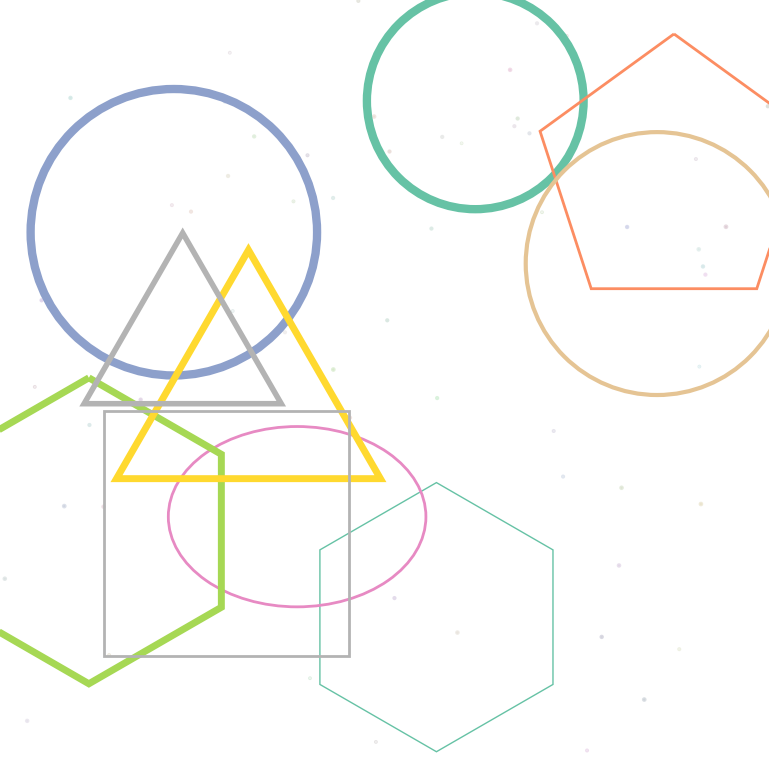[{"shape": "hexagon", "thickness": 0.5, "radius": 0.87, "center": [0.567, 0.198]}, {"shape": "circle", "thickness": 3, "radius": 0.7, "center": [0.617, 0.869]}, {"shape": "pentagon", "thickness": 1, "radius": 0.91, "center": [0.875, 0.773]}, {"shape": "circle", "thickness": 3, "radius": 0.93, "center": [0.226, 0.698]}, {"shape": "oval", "thickness": 1, "radius": 0.84, "center": [0.386, 0.329]}, {"shape": "hexagon", "thickness": 2.5, "radius": 0.99, "center": [0.115, 0.311]}, {"shape": "triangle", "thickness": 2.5, "radius": 0.99, "center": [0.323, 0.477]}, {"shape": "circle", "thickness": 1.5, "radius": 0.85, "center": [0.853, 0.658]}, {"shape": "triangle", "thickness": 2, "radius": 0.74, "center": [0.237, 0.55]}, {"shape": "square", "thickness": 1, "radius": 0.8, "center": [0.294, 0.307]}]